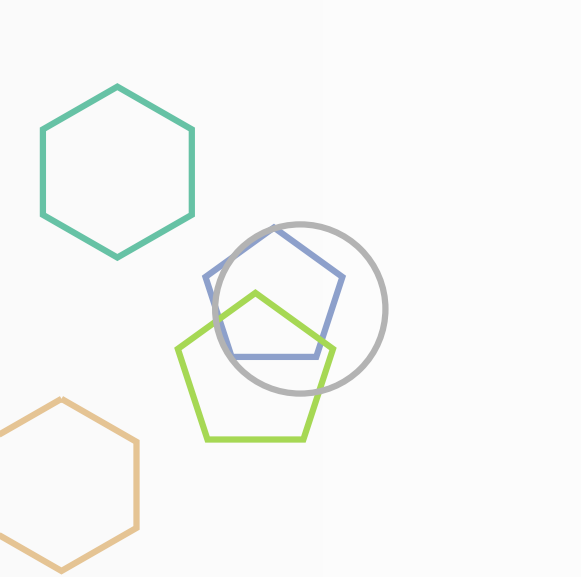[{"shape": "hexagon", "thickness": 3, "radius": 0.74, "center": [0.202, 0.701]}, {"shape": "pentagon", "thickness": 3, "radius": 0.62, "center": [0.471, 0.481]}, {"shape": "pentagon", "thickness": 3, "radius": 0.7, "center": [0.439, 0.352]}, {"shape": "hexagon", "thickness": 3, "radius": 0.75, "center": [0.106, 0.16]}, {"shape": "circle", "thickness": 3, "radius": 0.73, "center": [0.517, 0.464]}]